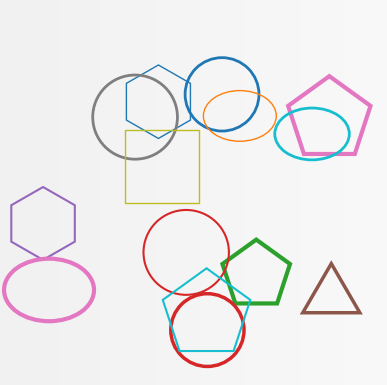[{"shape": "circle", "thickness": 2, "radius": 0.48, "center": [0.573, 0.755]}, {"shape": "hexagon", "thickness": 1, "radius": 0.48, "center": [0.409, 0.736]}, {"shape": "oval", "thickness": 1, "radius": 0.47, "center": [0.619, 0.699]}, {"shape": "pentagon", "thickness": 3, "radius": 0.46, "center": [0.661, 0.286]}, {"shape": "circle", "thickness": 2.5, "radius": 0.47, "center": [0.535, 0.143]}, {"shape": "circle", "thickness": 1.5, "radius": 0.55, "center": [0.481, 0.344]}, {"shape": "hexagon", "thickness": 1.5, "radius": 0.47, "center": [0.111, 0.42]}, {"shape": "triangle", "thickness": 2.5, "radius": 0.43, "center": [0.855, 0.23]}, {"shape": "pentagon", "thickness": 3, "radius": 0.56, "center": [0.85, 0.69]}, {"shape": "oval", "thickness": 3, "radius": 0.58, "center": [0.127, 0.247]}, {"shape": "circle", "thickness": 2, "radius": 0.55, "center": [0.349, 0.696]}, {"shape": "square", "thickness": 1, "radius": 0.47, "center": [0.418, 0.568]}, {"shape": "pentagon", "thickness": 1.5, "radius": 0.59, "center": [0.533, 0.184]}, {"shape": "oval", "thickness": 2, "radius": 0.48, "center": [0.805, 0.652]}]